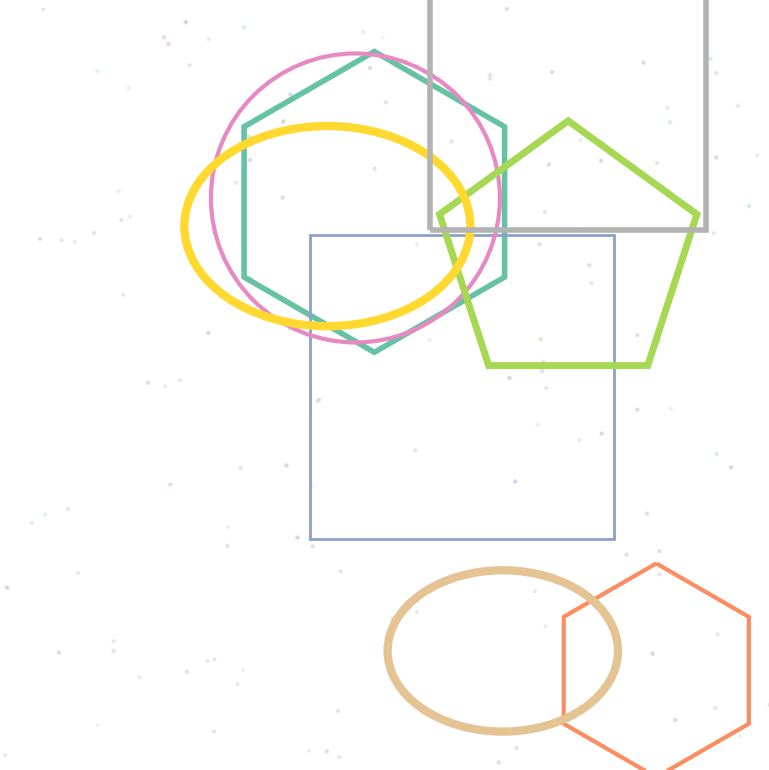[{"shape": "hexagon", "thickness": 2, "radius": 0.98, "center": [0.486, 0.738]}, {"shape": "hexagon", "thickness": 1.5, "radius": 0.69, "center": [0.852, 0.129]}, {"shape": "square", "thickness": 1, "radius": 0.99, "center": [0.6, 0.498]}, {"shape": "circle", "thickness": 1.5, "radius": 0.94, "center": [0.462, 0.743]}, {"shape": "pentagon", "thickness": 2.5, "radius": 0.88, "center": [0.738, 0.667]}, {"shape": "oval", "thickness": 3, "radius": 0.93, "center": [0.425, 0.706]}, {"shape": "oval", "thickness": 3, "radius": 0.75, "center": [0.653, 0.155]}, {"shape": "square", "thickness": 2, "radius": 0.9, "center": [0.738, 0.88]}]